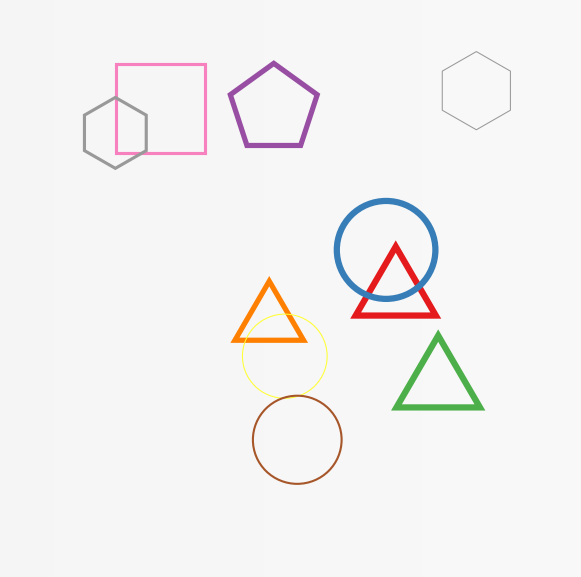[{"shape": "triangle", "thickness": 3, "radius": 0.4, "center": [0.681, 0.493]}, {"shape": "circle", "thickness": 3, "radius": 0.42, "center": [0.664, 0.566]}, {"shape": "triangle", "thickness": 3, "radius": 0.41, "center": [0.754, 0.335]}, {"shape": "pentagon", "thickness": 2.5, "radius": 0.39, "center": [0.471, 0.811]}, {"shape": "triangle", "thickness": 2.5, "radius": 0.34, "center": [0.463, 0.444]}, {"shape": "circle", "thickness": 0.5, "radius": 0.36, "center": [0.49, 0.382]}, {"shape": "circle", "thickness": 1, "radius": 0.38, "center": [0.511, 0.238]}, {"shape": "square", "thickness": 1.5, "radius": 0.38, "center": [0.276, 0.812]}, {"shape": "hexagon", "thickness": 0.5, "radius": 0.34, "center": [0.82, 0.842]}, {"shape": "hexagon", "thickness": 1.5, "radius": 0.31, "center": [0.198, 0.769]}]